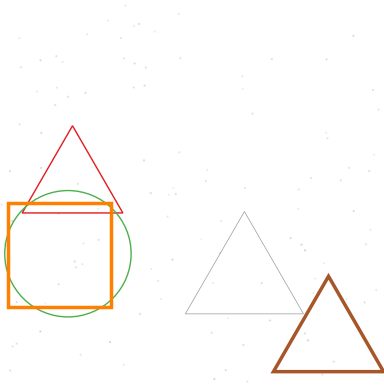[{"shape": "triangle", "thickness": 1, "radius": 0.75, "center": [0.188, 0.522]}, {"shape": "circle", "thickness": 1, "radius": 0.82, "center": [0.176, 0.341]}, {"shape": "square", "thickness": 2.5, "radius": 0.67, "center": [0.154, 0.338]}, {"shape": "triangle", "thickness": 2.5, "radius": 0.83, "center": [0.853, 0.117]}, {"shape": "triangle", "thickness": 0.5, "radius": 0.89, "center": [0.635, 0.273]}]